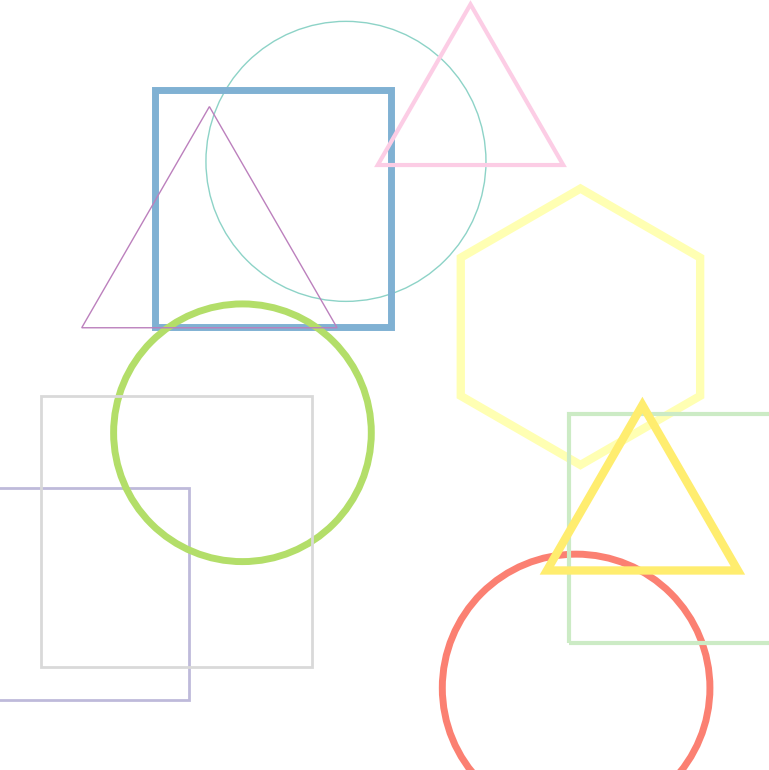[{"shape": "circle", "thickness": 0.5, "radius": 0.91, "center": [0.449, 0.79]}, {"shape": "hexagon", "thickness": 3, "radius": 0.9, "center": [0.754, 0.576]}, {"shape": "square", "thickness": 1, "radius": 0.69, "center": [0.108, 0.229]}, {"shape": "circle", "thickness": 2.5, "radius": 0.87, "center": [0.748, 0.107]}, {"shape": "square", "thickness": 2.5, "radius": 0.77, "center": [0.354, 0.729]}, {"shape": "circle", "thickness": 2.5, "radius": 0.84, "center": [0.315, 0.438]}, {"shape": "triangle", "thickness": 1.5, "radius": 0.7, "center": [0.611, 0.855]}, {"shape": "square", "thickness": 1, "radius": 0.88, "center": [0.23, 0.309]}, {"shape": "triangle", "thickness": 0.5, "radius": 0.96, "center": [0.272, 0.67]}, {"shape": "square", "thickness": 1.5, "radius": 0.74, "center": [0.887, 0.313]}, {"shape": "triangle", "thickness": 3, "radius": 0.72, "center": [0.834, 0.331]}]